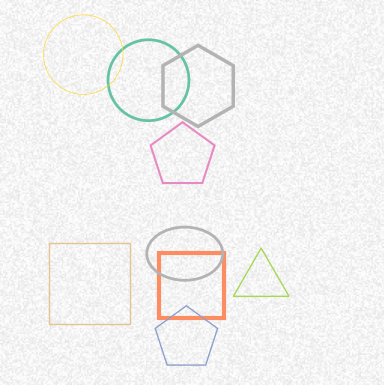[{"shape": "circle", "thickness": 2, "radius": 0.53, "center": [0.386, 0.792]}, {"shape": "square", "thickness": 3, "radius": 0.42, "center": [0.498, 0.259]}, {"shape": "pentagon", "thickness": 1, "radius": 0.43, "center": [0.484, 0.121]}, {"shape": "pentagon", "thickness": 1.5, "radius": 0.44, "center": [0.474, 0.595]}, {"shape": "triangle", "thickness": 1, "radius": 0.42, "center": [0.678, 0.272]}, {"shape": "circle", "thickness": 0.5, "radius": 0.52, "center": [0.216, 0.858]}, {"shape": "square", "thickness": 1, "radius": 0.52, "center": [0.232, 0.264]}, {"shape": "hexagon", "thickness": 2.5, "radius": 0.53, "center": [0.515, 0.777]}, {"shape": "oval", "thickness": 2, "radius": 0.49, "center": [0.48, 0.341]}]